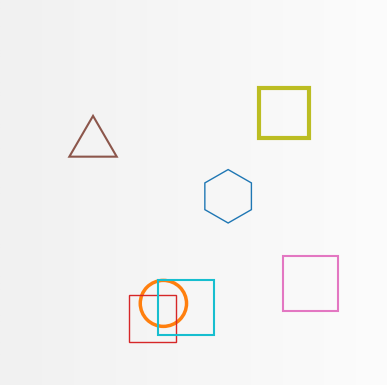[{"shape": "hexagon", "thickness": 1, "radius": 0.35, "center": [0.589, 0.49]}, {"shape": "circle", "thickness": 2.5, "radius": 0.3, "center": [0.422, 0.212]}, {"shape": "square", "thickness": 1, "radius": 0.3, "center": [0.394, 0.174]}, {"shape": "triangle", "thickness": 1.5, "radius": 0.35, "center": [0.24, 0.628]}, {"shape": "square", "thickness": 1.5, "radius": 0.35, "center": [0.801, 0.264]}, {"shape": "square", "thickness": 3, "radius": 0.32, "center": [0.733, 0.706]}, {"shape": "square", "thickness": 1.5, "radius": 0.36, "center": [0.479, 0.201]}]